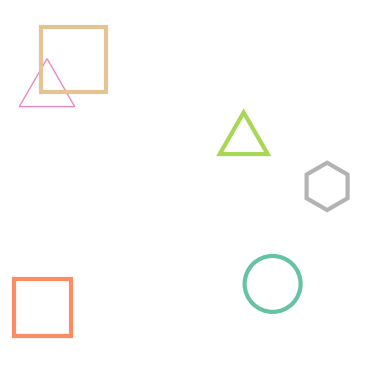[{"shape": "circle", "thickness": 3, "radius": 0.36, "center": [0.708, 0.263]}, {"shape": "square", "thickness": 3, "radius": 0.37, "center": [0.111, 0.2]}, {"shape": "triangle", "thickness": 1, "radius": 0.42, "center": [0.122, 0.765]}, {"shape": "triangle", "thickness": 3, "radius": 0.36, "center": [0.633, 0.636]}, {"shape": "square", "thickness": 3, "radius": 0.42, "center": [0.191, 0.846]}, {"shape": "hexagon", "thickness": 3, "radius": 0.31, "center": [0.85, 0.516]}]